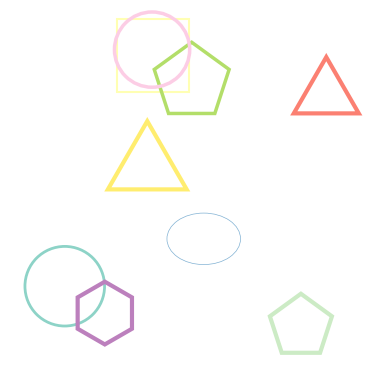[{"shape": "circle", "thickness": 2, "radius": 0.52, "center": [0.168, 0.257]}, {"shape": "square", "thickness": 1.5, "radius": 0.47, "center": [0.397, 0.856]}, {"shape": "triangle", "thickness": 3, "radius": 0.49, "center": [0.847, 0.754]}, {"shape": "oval", "thickness": 0.5, "radius": 0.48, "center": [0.529, 0.38]}, {"shape": "pentagon", "thickness": 2.5, "radius": 0.51, "center": [0.498, 0.788]}, {"shape": "circle", "thickness": 2.5, "radius": 0.49, "center": [0.395, 0.871]}, {"shape": "hexagon", "thickness": 3, "radius": 0.41, "center": [0.272, 0.187]}, {"shape": "pentagon", "thickness": 3, "radius": 0.42, "center": [0.782, 0.152]}, {"shape": "triangle", "thickness": 3, "radius": 0.59, "center": [0.383, 0.567]}]